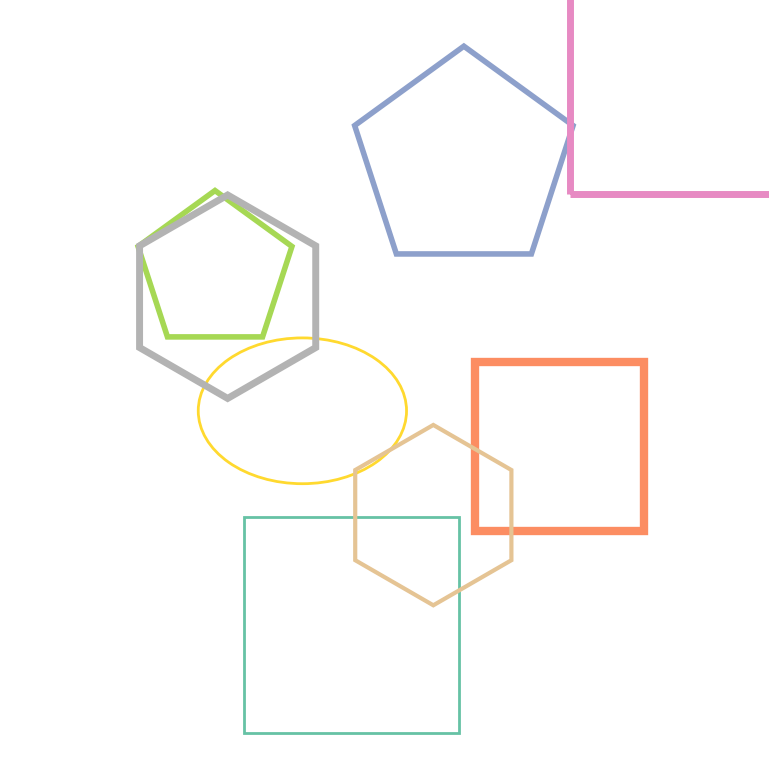[{"shape": "square", "thickness": 1, "radius": 0.7, "center": [0.457, 0.188]}, {"shape": "square", "thickness": 3, "radius": 0.55, "center": [0.727, 0.42]}, {"shape": "pentagon", "thickness": 2, "radius": 0.75, "center": [0.602, 0.791]}, {"shape": "square", "thickness": 2.5, "radius": 0.7, "center": [0.881, 0.888]}, {"shape": "pentagon", "thickness": 2, "radius": 0.53, "center": [0.279, 0.647]}, {"shape": "oval", "thickness": 1, "radius": 0.68, "center": [0.393, 0.466]}, {"shape": "hexagon", "thickness": 1.5, "radius": 0.59, "center": [0.563, 0.331]}, {"shape": "hexagon", "thickness": 2.5, "radius": 0.66, "center": [0.296, 0.615]}]